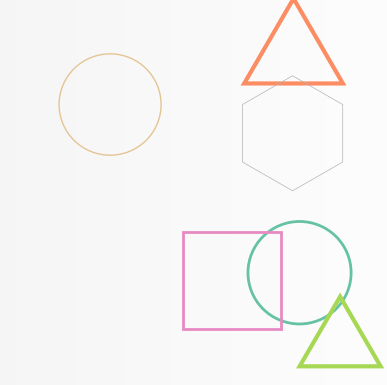[{"shape": "circle", "thickness": 2, "radius": 0.67, "center": [0.773, 0.292]}, {"shape": "triangle", "thickness": 3, "radius": 0.74, "center": [0.758, 0.857]}, {"shape": "square", "thickness": 2, "radius": 0.63, "center": [0.599, 0.272]}, {"shape": "triangle", "thickness": 3, "radius": 0.6, "center": [0.878, 0.109]}, {"shape": "circle", "thickness": 1, "radius": 0.66, "center": [0.284, 0.729]}, {"shape": "hexagon", "thickness": 0.5, "radius": 0.75, "center": [0.755, 0.654]}]